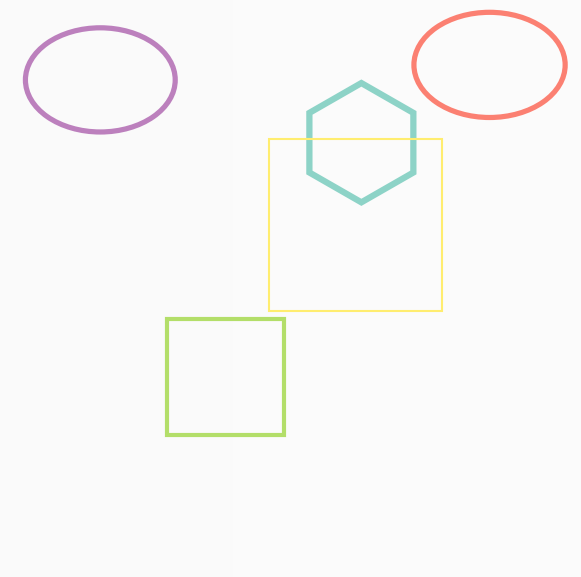[{"shape": "hexagon", "thickness": 3, "radius": 0.52, "center": [0.622, 0.752]}, {"shape": "oval", "thickness": 2.5, "radius": 0.65, "center": [0.842, 0.887]}, {"shape": "square", "thickness": 2, "radius": 0.5, "center": [0.388, 0.347]}, {"shape": "oval", "thickness": 2.5, "radius": 0.64, "center": [0.173, 0.861]}, {"shape": "square", "thickness": 1, "radius": 0.74, "center": [0.611, 0.609]}]